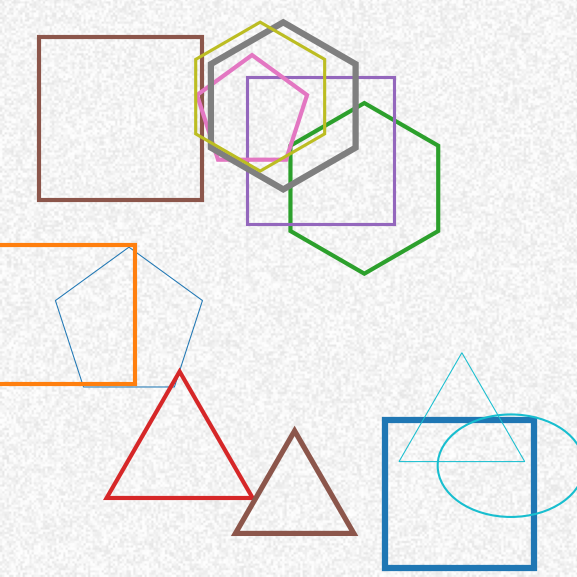[{"shape": "pentagon", "thickness": 0.5, "radius": 0.67, "center": [0.223, 0.437]}, {"shape": "square", "thickness": 3, "radius": 0.64, "center": [0.796, 0.144]}, {"shape": "square", "thickness": 2, "radius": 0.6, "center": [0.113, 0.455]}, {"shape": "hexagon", "thickness": 2, "radius": 0.74, "center": [0.631, 0.673]}, {"shape": "triangle", "thickness": 2, "radius": 0.73, "center": [0.311, 0.21]}, {"shape": "square", "thickness": 1.5, "radius": 0.63, "center": [0.555, 0.738]}, {"shape": "triangle", "thickness": 2.5, "radius": 0.59, "center": [0.51, 0.135]}, {"shape": "square", "thickness": 2, "radius": 0.7, "center": [0.209, 0.794]}, {"shape": "pentagon", "thickness": 2, "radius": 0.5, "center": [0.436, 0.804]}, {"shape": "hexagon", "thickness": 3, "radius": 0.72, "center": [0.49, 0.816]}, {"shape": "hexagon", "thickness": 1.5, "radius": 0.64, "center": [0.451, 0.832]}, {"shape": "triangle", "thickness": 0.5, "radius": 0.63, "center": [0.8, 0.263]}, {"shape": "oval", "thickness": 1, "radius": 0.63, "center": [0.885, 0.193]}]